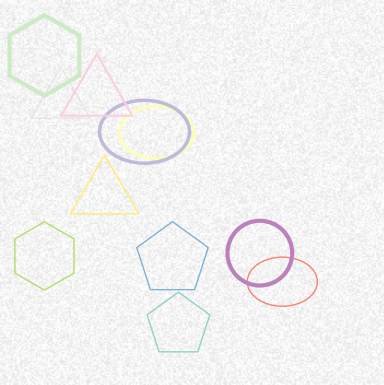[{"shape": "pentagon", "thickness": 1, "radius": 0.43, "center": [0.464, 0.156]}, {"shape": "oval", "thickness": 2, "radius": 0.48, "center": [0.407, 0.656]}, {"shape": "oval", "thickness": 2.5, "radius": 0.58, "center": [0.375, 0.658]}, {"shape": "oval", "thickness": 1, "radius": 0.46, "center": [0.733, 0.268]}, {"shape": "pentagon", "thickness": 1, "radius": 0.49, "center": [0.448, 0.327]}, {"shape": "hexagon", "thickness": 1, "radius": 0.44, "center": [0.115, 0.335]}, {"shape": "triangle", "thickness": 1.5, "radius": 0.53, "center": [0.251, 0.753]}, {"shape": "triangle", "thickness": 0.5, "radius": 0.44, "center": [0.158, 0.737]}, {"shape": "circle", "thickness": 3, "radius": 0.42, "center": [0.675, 0.342]}, {"shape": "hexagon", "thickness": 3, "radius": 0.52, "center": [0.115, 0.856]}, {"shape": "triangle", "thickness": 1, "radius": 0.51, "center": [0.272, 0.496]}]